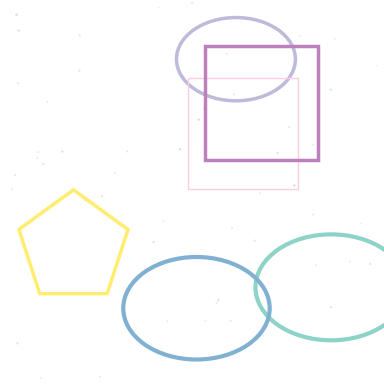[{"shape": "oval", "thickness": 3, "radius": 0.98, "center": [0.86, 0.254]}, {"shape": "oval", "thickness": 2.5, "radius": 0.77, "center": [0.613, 0.846]}, {"shape": "oval", "thickness": 3, "radius": 0.95, "center": [0.51, 0.199]}, {"shape": "square", "thickness": 1, "radius": 0.72, "center": [0.632, 0.653]}, {"shape": "square", "thickness": 2.5, "radius": 0.73, "center": [0.68, 0.733]}, {"shape": "pentagon", "thickness": 2.5, "radius": 0.75, "center": [0.191, 0.358]}]